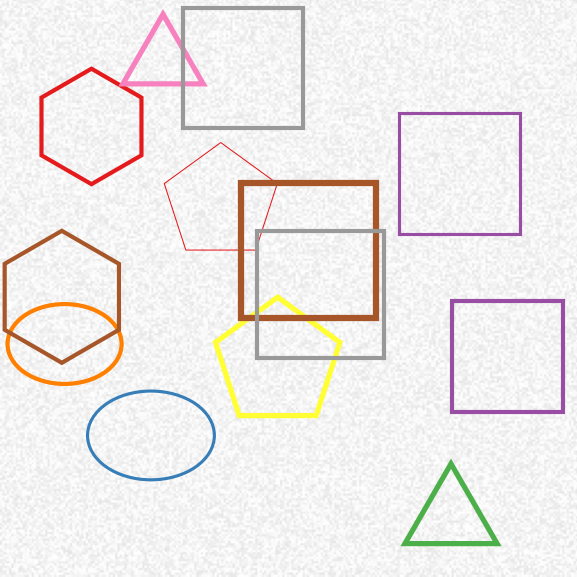[{"shape": "pentagon", "thickness": 0.5, "radius": 0.51, "center": [0.382, 0.649]}, {"shape": "hexagon", "thickness": 2, "radius": 0.5, "center": [0.158, 0.78]}, {"shape": "oval", "thickness": 1.5, "radius": 0.55, "center": [0.261, 0.245]}, {"shape": "triangle", "thickness": 2.5, "radius": 0.46, "center": [0.781, 0.104]}, {"shape": "square", "thickness": 2, "radius": 0.48, "center": [0.878, 0.381]}, {"shape": "square", "thickness": 1.5, "radius": 0.53, "center": [0.796, 0.699]}, {"shape": "oval", "thickness": 2, "radius": 0.49, "center": [0.112, 0.403]}, {"shape": "pentagon", "thickness": 2.5, "radius": 0.57, "center": [0.481, 0.371]}, {"shape": "hexagon", "thickness": 2, "radius": 0.57, "center": [0.107, 0.485]}, {"shape": "square", "thickness": 3, "radius": 0.59, "center": [0.535, 0.566]}, {"shape": "triangle", "thickness": 2.5, "radius": 0.4, "center": [0.282, 0.894]}, {"shape": "square", "thickness": 2, "radius": 0.52, "center": [0.422, 0.882]}, {"shape": "square", "thickness": 2, "radius": 0.55, "center": [0.555, 0.489]}]